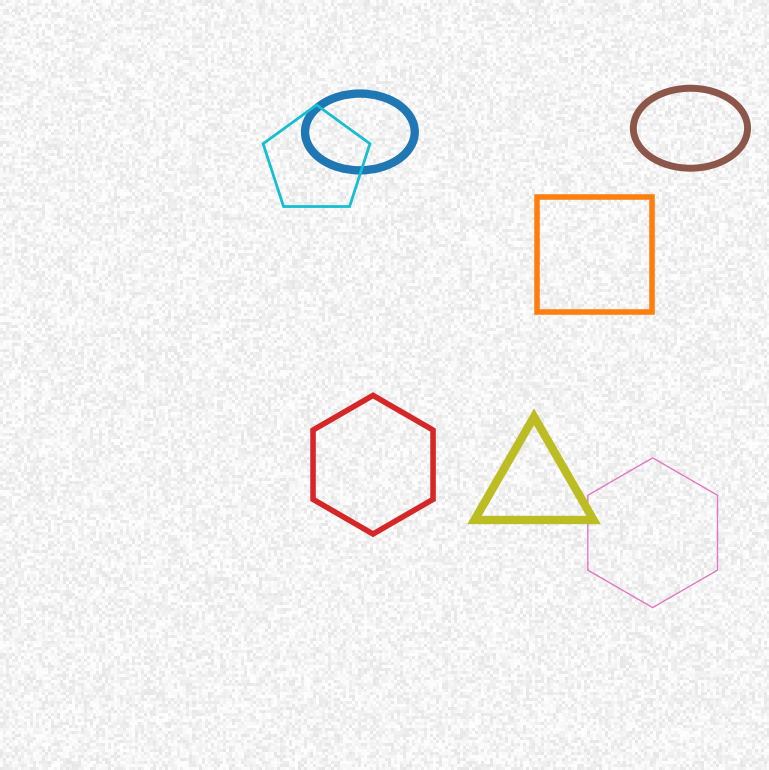[{"shape": "oval", "thickness": 3, "radius": 0.36, "center": [0.467, 0.829]}, {"shape": "square", "thickness": 2, "radius": 0.37, "center": [0.772, 0.669]}, {"shape": "hexagon", "thickness": 2, "radius": 0.45, "center": [0.484, 0.396]}, {"shape": "oval", "thickness": 2.5, "radius": 0.37, "center": [0.897, 0.833]}, {"shape": "hexagon", "thickness": 0.5, "radius": 0.49, "center": [0.848, 0.308]}, {"shape": "triangle", "thickness": 3, "radius": 0.45, "center": [0.694, 0.369]}, {"shape": "pentagon", "thickness": 1, "radius": 0.36, "center": [0.411, 0.791]}]